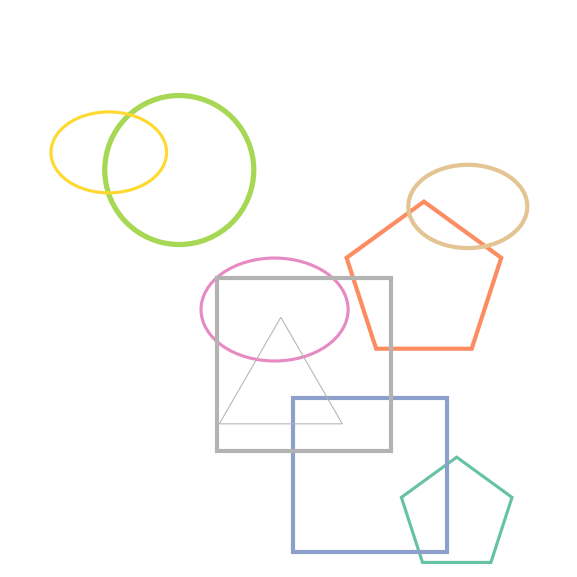[{"shape": "pentagon", "thickness": 1.5, "radius": 0.5, "center": [0.791, 0.107]}, {"shape": "pentagon", "thickness": 2, "radius": 0.7, "center": [0.734, 0.509]}, {"shape": "square", "thickness": 2, "radius": 0.66, "center": [0.641, 0.176]}, {"shape": "oval", "thickness": 1.5, "radius": 0.64, "center": [0.475, 0.463]}, {"shape": "circle", "thickness": 2.5, "radius": 0.65, "center": [0.31, 0.705]}, {"shape": "oval", "thickness": 1.5, "radius": 0.5, "center": [0.188, 0.735]}, {"shape": "oval", "thickness": 2, "radius": 0.51, "center": [0.81, 0.642]}, {"shape": "square", "thickness": 2, "radius": 0.75, "center": [0.526, 0.368]}, {"shape": "triangle", "thickness": 0.5, "radius": 0.61, "center": [0.486, 0.327]}]